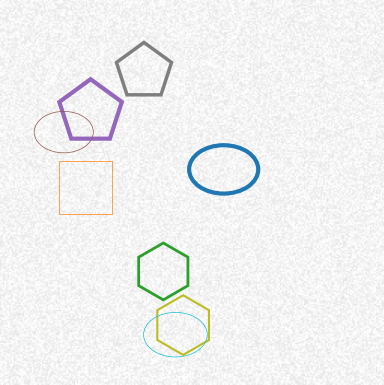[{"shape": "oval", "thickness": 3, "radius": 0.45, "center": [0.581, 0.56]}, {"shape": "square", "thickness": 0.5, "radius": 0.34, "center": [0.223, 0.512]}, {"shape": "hexagon", "thickness": 2, "radius": 0.37, "center": [0.424, 0.295]}, {"shape": "pentagon", "thickness": 3, "radius": 0.43, "center": [0.235, 0.709]}, {"shape": "oval", "thickness": 0.5, "radius": 0.38, "center": [0.166, 0.657]}, {"shape": "pentagon", "thickness": 2.5, "radius": 0.38, "center": [0.374, 0.815]}, {"shape": "hexagon", "thickness": 1.5, "radius": 0.39, "center": [0.476, 0.156]}, {"shape": "oval", "thickness": 0.5, "radius": 0.41, "center": [0.456, 0.131]}]